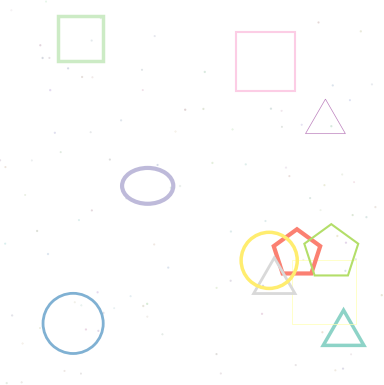[{"shape": "triangle", "thickness": 2.5, "radius": 0.3, "center": [0.892, 0.133]}, {"shape": "square", "thickness": 0.5, "radius": 0.42, "center": [0.841, 0.242]}, {"shape": "oval", "thickness": 3, "radius": 0.33, "center": [0.384, 0.517]}, {"shape": "pentagon", "thickness": 3, "radius": 0.32, "center": [0.771, 0.341]}, {"shape": "circle", "thickness": 2, "radius": 0.39, "center": [0.19, 0.16]}, {"shape": "pentagon", "thickness": 1.5, "radius": 0.37, "center": [0.86, 0.344]}, {"shape": "square", "thickness": 1.5, "radius": 0.39, "center": [0.69, 0.84]}, {"shape": "triangle", "thickness": 2, "radius": 0.31, "center": [0.713, 0.269]}, {"shape": "triangle", "thickness": 0.5, "radius": 0.3, "center": [0.845, 0.683]}, {"shape": "square", "thickness": 2.5, "radius": 0.29, "center": [0.208, 0.899]}, {"shape": "circle", "thickness": 2.5, "radius": 0.36, "center": [0.699, 0.324]}]